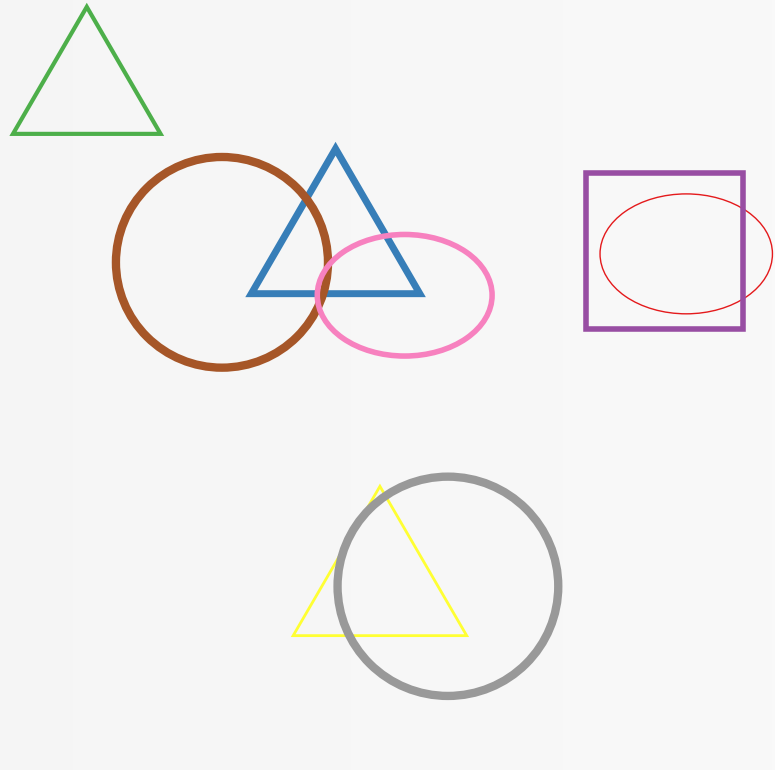[{"shape": "oval", "thickness": 0.5, "radius": 0.56, "center": [0.885, 0.67]}, {"shape": "triangle", "thickness": 2.5, "radius": 0.63, "center": [0.433, 0.681]}, {"shape": "triangle", "thickness": 1.5, "radius": 0.55, "center": [0.112, 0.881]}, {"shape": "square", "thickness": 2, "radius": 0.51, "center": [0.857, 0.674]}, {"shape": "triangle", "thickness": 1, "radius": 0.65, "center": [0.49, 0.239]}, {"shape": "circle", "thickness": 3, "radius": 0.68, "center": [0.286, 0.659]}, {"shape": "oval", "thickness": 2, "radius": 0.56, "center": [0.522, 0.617]}, {"shape": "circle", "thickness": 3, "radius": 0.71, "center": [0.578, 0.239]}]